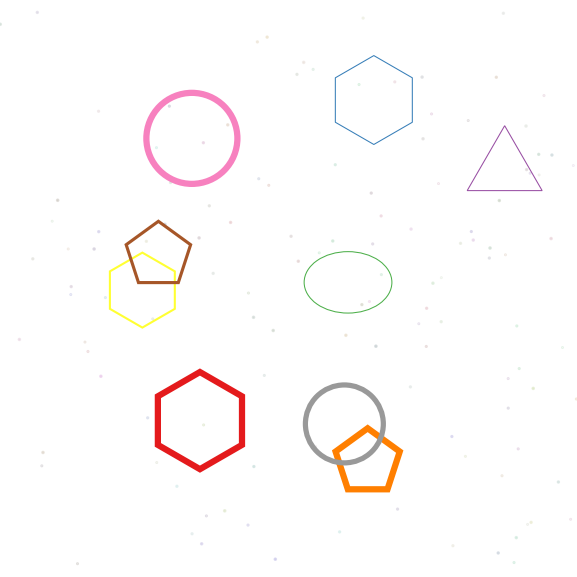[{"shape": "hexagon", "thickness": 3, "radius": 0.42, "center": [0.346, 0.271]}, {"shape": "hexagon", "thickness": 0.5, "radius": 0.38, "center": [0.647, 0.826]}, {"shape": "oval", "thickness": 0.5, "radius": 0.38, "center": [0.603, 0.51]}, {"shape": "triangle", "thickness": 0.5, "radius": 0.37, "center": [0.874, 0.707]}, {"shape": "pentagon", "thickness": 3, "radius": 0.29, "center": [0.637, 0.199]}, {"shape": "hexagon", "thickness": 1, "radius": 0.32, "center": [0.247, 0.497]}, {"shape": "pentagon", "thickness": 1.5, "radius": 0.29, "center": [0.274, 0.557]}, {"shape": "circle", "thickness": 3, "radius": 0.39, "center": [0.332, 0.76]}, {"shape": "circle", "thickness": 2.5, "radius": 0.34, "center": [0.596, 0.265]}]